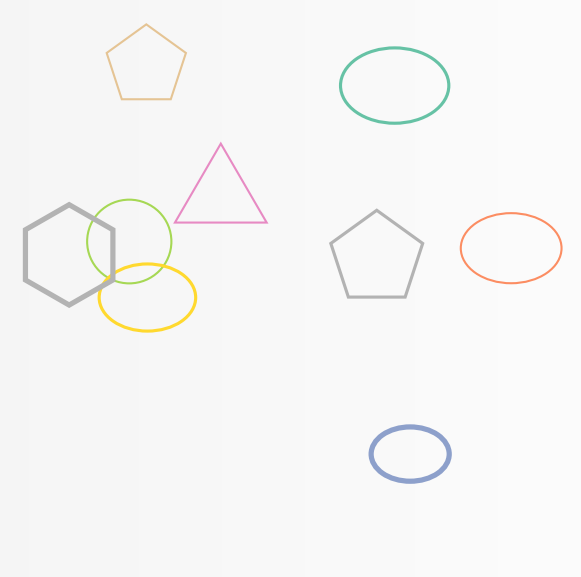[{"shape": "oval", "thickness": 1.5, "radius": 0.47, "center": [0.679, 0.851]}, {"shape": "oval", "thickness": 1, "radius": 0.43, "center": [0.879, 0.569]}, {"shape": "oval", "thickness": 2.5, "radius": 0.34, "center": [0.706, 0.213]}, {"shape": "triangle", "thickness": 1, "radius": 0.46, "center": [0.38, 0.659]}, {"shape": "circle", "thickness": 1, "radius": 0.36, "center": [0.222, 0.581]}, {"shape": "oval", "thickness": 1.5, "radius": 0.42, "center": [0.254, 0.484]}, {"shape": "pentagon", "thickness": 1, "radius": 0.36, "center": [0.252, 0.885]}, {"shape": "hexagon", "thickness": 2.5, "radius": 0.43, "center": [0.119, 0.558]}, {"shape": "pentagon", "thickness": 1.5, "radius": 0.42, "center": [0.648, 0.552]}]